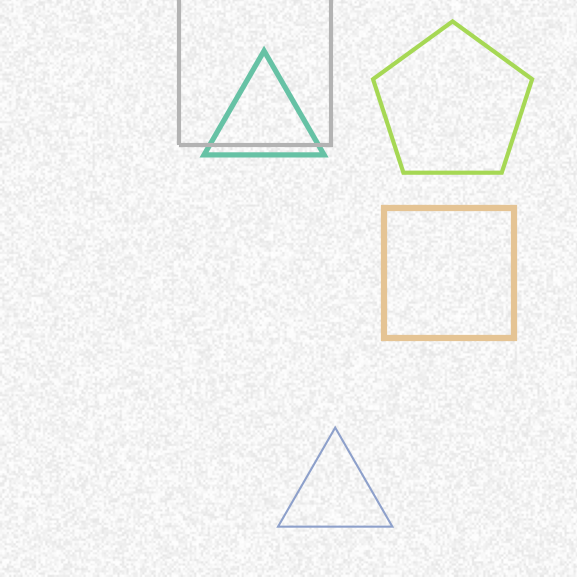[{"shape": "triangle", "thickness": 2.5, "radius": 0.6, "center": [0.457, 0.791]}, {"shape": "triangle", "thickness": 1, "radius": 0.57, "center": [0.58, 0.144]}, {"shape": "pentagon", "thickness": 2, "radius": 0.72, "center": [0.784, 0.817]}, {"shape": "square", "thickness": 3, "radius": 0.56, "center": [0.778, 0.526]}, {"shape": "square", "thickness": 2, "radius": 0.65, "center": [0.441, 0.879]}]